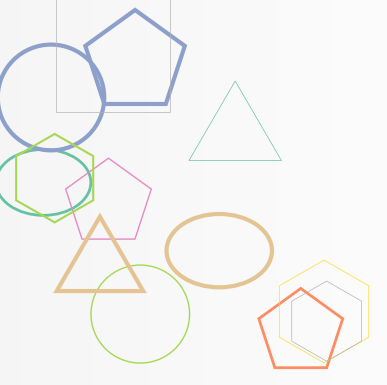[{"shape": "triangle", "thickness": 0.5, "radius": 0.69, "center": [0.607, 0.652]}, {"shape": "oval", "thickness": 2, "radius": 0.61, "center": [0.112, 0.526]}, {"shape": "pentagon", "thickness": 2, "radius": 0.57, "center": [0.776, 0.137]}, {"shape": "pentagon", "thickness": 3, "radius": 0.67, "center": [0.349, 0.839]}, {"shape": "circle", "thickness": 3, "radius": 0.69, "center": [0.132, 0.747]}, {"shape": "pentagon", "thickness": 1, "radius": 0.58, "center": [0.28, 0.473]}, {"shape": "circle", "thickness": 1, "radius": 0.64, "center": [0.362, 0.184]}, {"shape": "hexagon", "thickness": 1.5, "radius": 0.57, "center": [0.141, 0.537]}, {"shape": "hexagon", "thickness": 0.5, "radius": 0.67, "center": [0.836, 0.191]}, {"shape": "triangle", "thickness": 3, "radius": 0.64, "center": [0.258, 0.308]}, {"shape": "oval", "thickness": 3, "radius": 0.68, "center": [0.566, 0.349]}, {"shape": "square", "thickness": 0.5, "radius": 0.74, "center": [0.291, 0.856]}, {"shape": "hexagon", "thickness": 0.5, "radius": 0.52, "center": [0.843, 0.166]}]